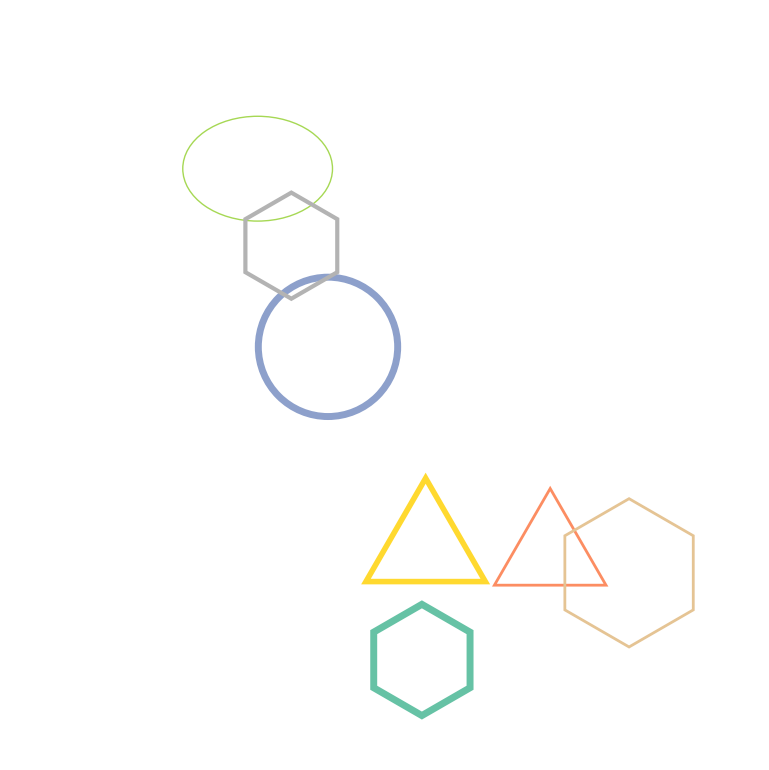[{"shape": "hexagon", "thickness": 2.5, "radius": 0.36, "center": [0.548, 0.143]}, {"shape": "triangle", "thickness": 1, "radius": 0.42, "center": [0.715, 0.282]}, {"shape": "circle", "thickness": 2.5, "radius": 0.45, "center": [0.426, 0.55]}, {"shape": "oval", "thickness": 0.5, "radius": 0.49, "center": [0.335, 0.781]}, {"shape": "triangle", "thickness": 2, "radius": 0.45, "center": [0.553, 0.289]}, {"shape": "hexagon", "thickness": 1, "radius": 0.48, "center": [0.817, 0.256]}, {"shape": "hexagon", "thickness": 1.5, "radius": 0.34, "center": [0.378, 0.681]}]